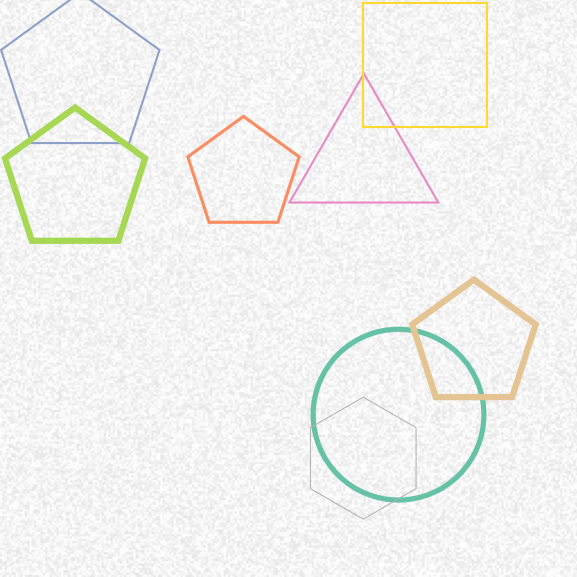[{"shape": "circle", "thickness": 2.5, "radius": 0.74, "center": [0.69, 0.281]}, {"shape": "pentagon", "thickness": 1.5, "radius": 0.51, "center": [0.422, 0.696]}, {"shape": "pentagon", "thickness": 1, "radius": 0.72, "center": [0.139, 0.868]}, {"shape": "triangle", "thickness": 1, "radius": 0.74, "center": [0.63, 0.723]}, {"shape": "pentagon", "thickness": 3, "radius": 0.64, "center": [0.13, 0.685]}, {"shape": "square", "thickness": 1, "radius": 0.54, "center": [0.735, 0.887]}, {"shape": "pentagon", "thickness": 3, "radius": 0.56, "center": [0.821, 0.403]}, {"shape": "hexagon", "thickness": 0.5, "radius": 0.53, "center": [0.629, 0.206]}]